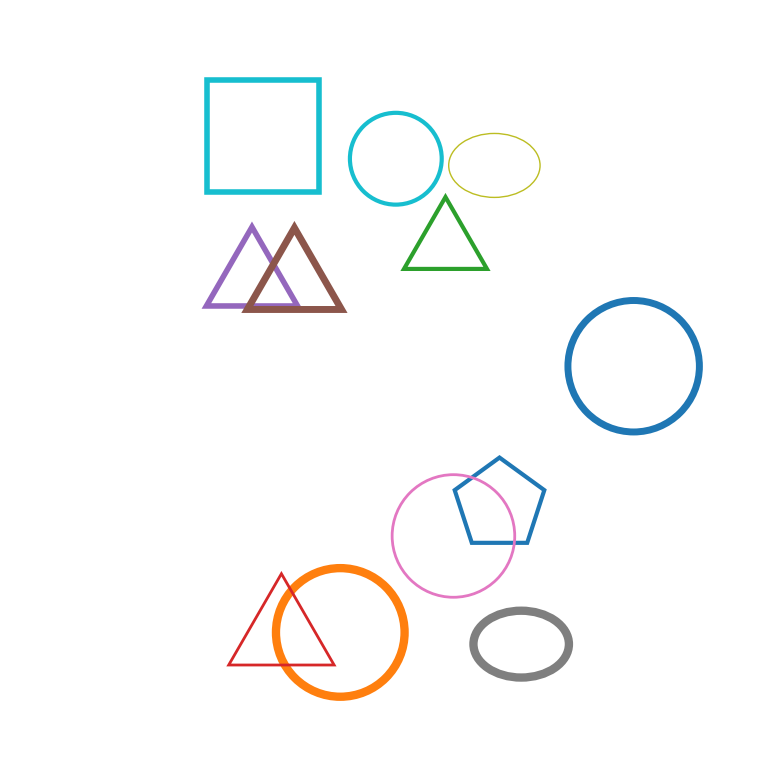[{"shape": "pentagon", "thickness": 1.5, "radius": 0.31, "center": [0.649, 0.345]}, {"shape": "circle", "thickness": 2.5, "radius": 0.43, "center": [0.823, 0.524]}, {"shape": "circle", "thickness": 3, "radius": 0.42, "center": [0.442, 0.179]}, {"shape": "triangle", "thickness": 1.5, "radius": 0.31, "center": [0.579, 0.682]}, {"shape": "triangle", "thickness": 1, "radius": 0.4, "center": [0.365, 0.176]}, {"shape": "triangle", "thickness": 2, "radius": 0.34, "center": [0.327, 0.637]}, {"shape": "triangle", "thickness": 2.5, "radius": 0.35, "center": [0.382, 0.633]}, {"shape": "circle", "thickness": 1, "radius": 0.4, "center": [0.589, 0.304]}, {"shape": "oval", "thickness": 3, "radius": 0.31, "center": [0.677, 0.163]}, {"shape": "oval", "thickness": 0.5, "radius": 0.3, "center": [0.642, 0.785]}, {"shape": "circle", "thickness": 1.5, "radius": 0.3, "center": [0.514, 0.794]}, {"shape": "square", "thickness": 2, "radius": 0.36, "center": [0.342, 0.823]}]